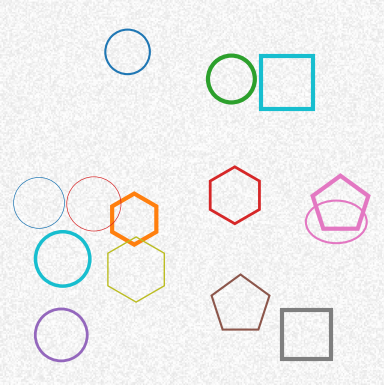[{"shape": "circle", "thickness": 0.5, "radius": 0.33, "center": [0.101, 0.473]}, {"shape": "circle", "thickness": 1.5, "radius": 0.29, "center": [0.331, 0.865]}, {"shape": "hexagon", "thickness": 3, "radius": 0.33, "center": [0.349, 0.431]}, {"shape": "circle", "thickness": 3, "radius": 0.3, "center": [0.601, 0.795]}, {"shape": "circle", "thickness": 0.5, "radius": 0.35, "center": [0.244, 0.47]}, {"shape": "hexagon", "thickness": 2, "radius": 0.37, "center": [0.61, 0.493]}, {"shape": "circle", "thickness": 2, "radius": 0.34, "center": [0.159, 0.13]}, {"shape": "pentagon", "thickness": 1.5, "radius": 0.4, "center": [0.625, 0.208]}, {"shape": "pentagon", "thickness": 3, "radius": 0.38, "center": [0.884, 0.467]}, {"shape": "oval", "thickness": 1.5, "radius": 0.4, "center": [0.874, 0.424]}, {"shape": "square", "thickness": 3, "radius": 0.32, "center": [0.796, 0.13]}, {"shape": "hexagon", "thickness": 1, "radius": 0.42, "center": [0.353, 0.3]}, {"shape": "circle", "thickness": 2.5, "radius": 0.35, "center": [0.163, 0.327]}, {"shape": "square", "thickness": 3, "radius": 0.34, "center": [0.746, 0.785]}]